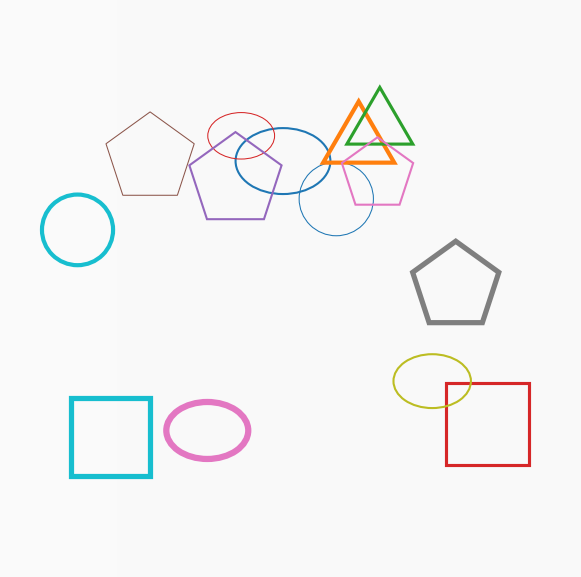[{"shape": "oval", "thickness": 1, "radius": 0.41, "center": [0.487, 0.72]}, {"shape": "circle", "thickness": 0.5, "radius": 0.32, "center": [0.579, 0.655]}, {"shape": "triangle", "thickness": 2, "radius": 0.35, "center": [0.617, 0.753]}, {"shape": "triangle", "thickness": 1.5, "radius": 0.33, "center": [0.653, 0.782]}, {"shape": "oval", "thickness": 0.5, "radius": 0.29, "center": [0.415, 0.764]}, {"shape": "square", "thickness": 1.5, "radius": 0.36, "center": [0.839, 0.265]}, {"shape": "pentagon", "thickness": 1, "radius": 0.42, "center": [0.405, 0.687]}, {"shape": "pentagon", "thickness": 0.5, "radius": 0.4, "center": [0.258, 0.726]}, {"shape": "oval", "thickness": 3, "radius": 0.35, "center": [0.357, 0.254]}, {"shape": "pentagon", "thickness": 1, "radius": 0.32, "center": [0.649, 0.697]}, {"shape": "pentagon", "thickness": 2.5, "radius": 0.39, "center": [0.784, 0.503]}, {"shape": "oval", "thickness": 1, "radius": 0.33, "center": [0.744, 0.339]}, {"shape": "circle", "thickness": 2, "radius": 0.31, "center": [0.133, 0.601]}, {"shape": "square", "thickness": 2.5, "radius": 0.34, "center": [0.19, 0.243]}]